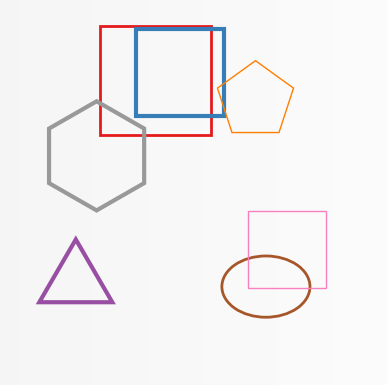[{"shape": "square", "thickness": 2, "radius": 0.71, "center": [0.402, 0.791]}, {"shape": "square", "thickness": 3, "radius": 0.57, "center": [0.464, 0.812]}, {"shape": "triangle", "thickness": 3, "radius": 0.54, "center": [0.196, 0.269]}, {"shape": "pentagon", "thickness": 1, "radius": 0.52, "center": [0.659, 0.739]}, {"shape": "oval", "thickness": 2, "radius": 0.57, "center": [0.686, 0.256]}, {"shape": "square", "thickness": 1, "radius": 0.5, "center": [0.742, 0.353]}, {"shape": "hexagon", "thickness": 3, "radius": 0.71, "center": [0.249, 0.595]}]